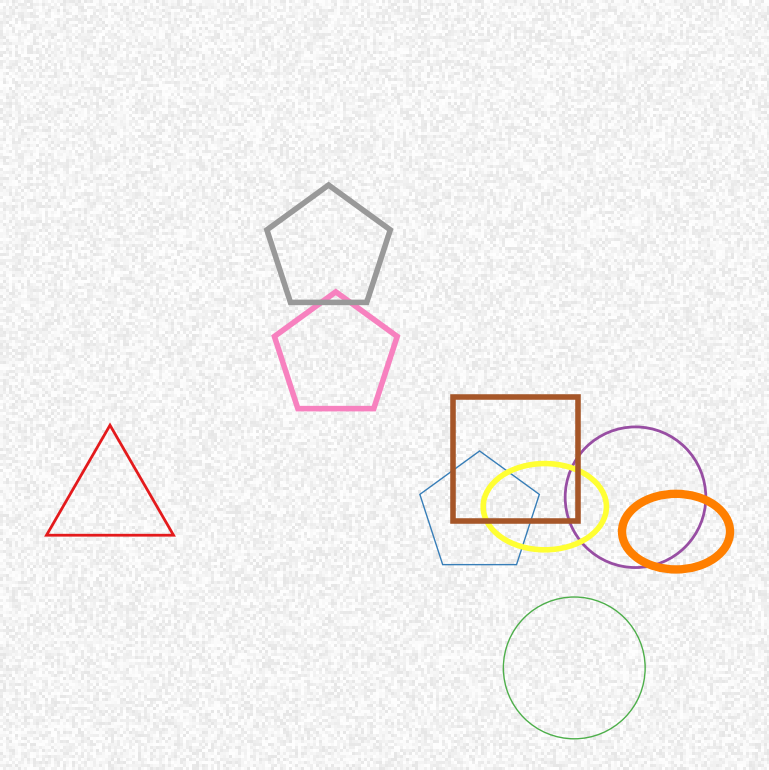[{"shape": "triangle", "thickness": 1, "radius": 0.48, "center": [0.143, 0.353]}, {"shape": "pentagon", "thickness": 0.5, "radius": 0.41, "center": [0.623, 0.333]}, {"shape": "circle", "thickness": 0.5, "radius": 0.46, "center": [0.746, 0.133]}, {"shape": "circle", "thickness": 1, "radius": 0.46, "center": [0.825, 0.354]}, {"shape": "oval", "thickness": 3, "radius": 0.35, "center": [0.878, 0.31]}, {"shape": "oval", "thickness": 2, "radius": 0.4, "center": [0.708, 0.342]}, {"shape": "square", "thickness": 2, "radius": 0.4, "center": [0.669, 0.404]}, {"shape": "pentagon", "thickness": 2, "radius": 0.42, "center": [0.436, 0.537]}, {"shape": "pentagon", "thickness": 2, "radius": 0.42, "center": [0.427, 0.675]}]